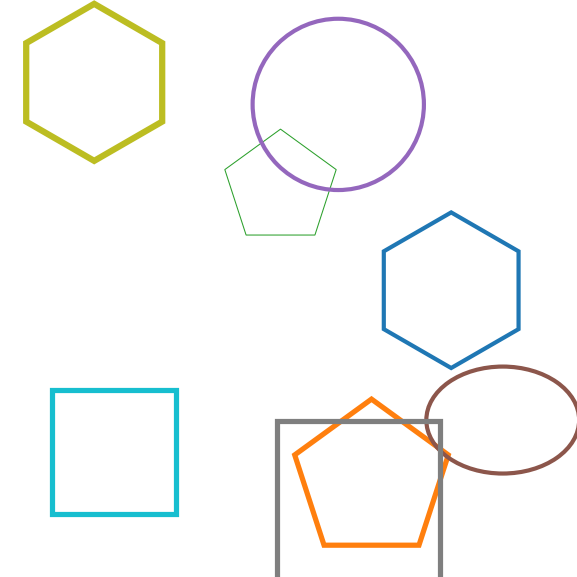[{"shape": "hexagon", "thickness": 2, "radius": 0.67, "center": [0.781, 0.497]}, {"shape": "pentagon", "thickness": 2.5, "radius": 0.7, "center": [0.643, 0.168]}, {"shape": "pentagon", "thickness": 0.5, "radius": 0.51, "center": [0.486, 0.674]}, {"shape": "circle", "thickness": 2, "radius": 0.74, "center": [0.586, 0.818]}, {"shape": "oval", "thickness": 2, "radius": 0.66, "center": [0.871, 0.272]}, {"shape": "square", "thickness": 2.5, "radius": 0.71, "center": [0.62, 0.13]}, {"shape": "hexagon", "thickness": 3, "radius": 0.68, "center": [0.163, 0.857]}, {"shape": "square", "thickness": 2.5, "radius": 0.54, "center": [0.197, 0.217]}]